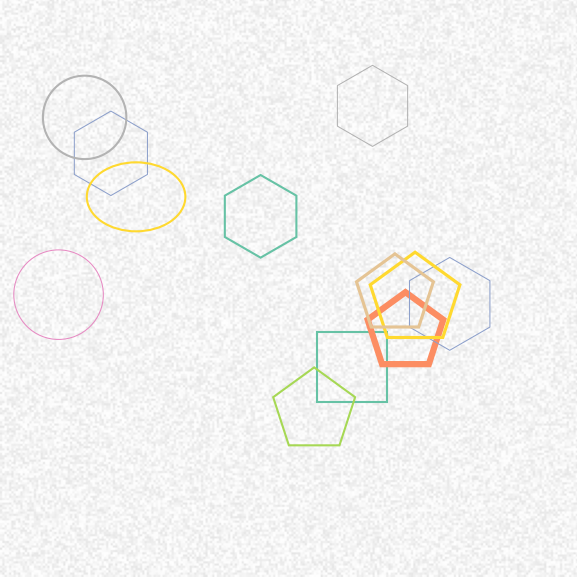[{"shape": "square", "thickness": 1, "radius": 0.3, "center": [0.61, 0.363]}, {"shape": "hexagon", "thickness": 1, "radius": 0.36, "center": [0.451, 0.625]}, {"shape": "pentagon", "thickness": 3, "radius": 0.34, "center": [0.702, 0.424]}, {"shape": "hexagon", "thickness": 0.5, "radius": 0.4, "center": [0.779, 0.473]}, {"shape": "hexagon", "thickness": 0.5, "radius": 0.37, "center": [0.192, 0.734]}, {"shape": "circle", "thickness": 0.5, "radius": 0.39, "center": [0.101, 0.489]}, {"shape": "pentagon", "thickness": 1, "radius": 0.37, "center": [0.544, 0.288]}, {"shape": "pentagon", "thickness": 1.5, "radius": 0.41, "center": [0.719, 0.481]}, {"shape": "oval", "thickness": 1, "radius": 0.43, "center": [0.236, 0.658]}, {"shape": "pentagon", "thickness": 1.5, "radius": 0.35, "center": [0.684, 0.49]}, {"shape": "circle", "thickness": 1, "radius": 0.36, "center": [0.147, 0.796]}, {"shape": "hexagon", "thickness": 0.5, "radius": 0.35, "center": [0.645, 0.816]}]